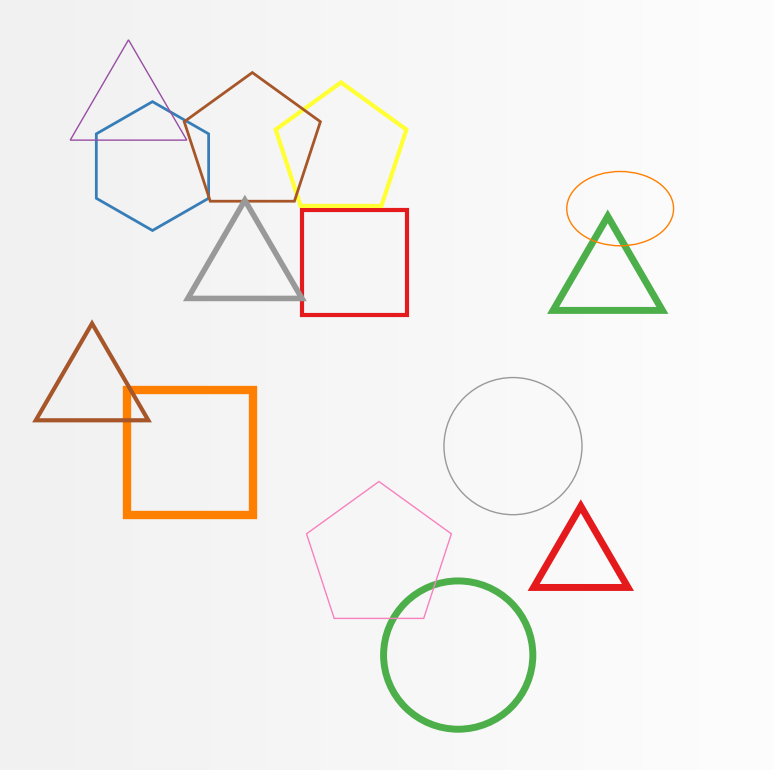[{"shape": "square", "thickness": 1.5, "radius": 0.34, "center": [0.457, 0.659]}, {"shape": "triangle", "thickness": 2.5, "radius": 0.35, "center": [0.749, 0.272]}, {"shape": "hexagon", "thickness": 1, "radius": 0.42, "center": [0.197, 0.784]}, {"shape": "triangle", "thickness": 2.5, "radius": 0.41, "center": [0.784, 0.638]}, {"shape": "circle", "thickness": 2.5, "radius": 0.48, "center": [0.591, 0.149]}, {"shape": "triangle", "thickness": 0.5, "radius": 0.43, "center": [0.166, 0.861]}, {"shape": "oval", "thickness": 0.5, "radius": 0.34, "center": [0.8, 0.729]}, {"shape": "square", "thickness": 3, "radius": 0.41, "center": [0.246, 0.412]}, {"shape": "pentagon", "thickness": 1.5, "radius": 0.44, "center": [0.44, 0.804]}, {"shape": "pentagon", "thickness": 1, "radius": 0.46, "center": [0.326, 0.813]}, {"shape": "triangle", "thickness": 1.5, "radius": 0.42, "center": [0.119, 0.496]}, {"shape": "pentagon", "thickness": 0.5, "radius": 0.49, "center": [0.489, 0.276]}, {"shape": "triangle", "thickness": 2, "radius": 0.43, "center": [0.316, 0.655]}, {"shape": "circle", "thickness": 0.5, "radius": 0.45, "center": [0.662, 0.421]}]